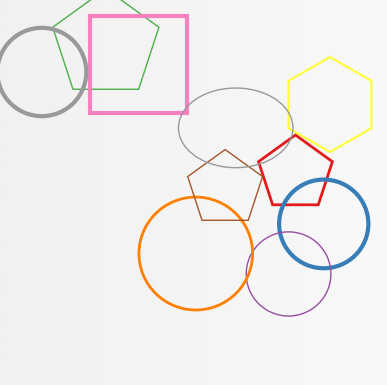[{"shape": "pentagon", "thickness": 2, "radius": 0.5, "center": [0.762, 0.549]}, {"shape": "circle", "thickness": 3, "radius": 0.58, "center": [0.835, 0.418]}, {"shape": "pentagon", "thickness": 1, "radius": 0.72, "center": [0.273, 0.885]}, {"shape": "circle", "thickness": 1, "radius": 0.55, "center": [0.745, 0.288]}, {"shape": "circle", "thickness": 2, "radius": 0.73, "center": [0.505, 0.341]}, {"shape": "hexagon", "thickness": 1.5, "radius": 0.62, "center": [0.852, 0.729]}, {"shape": "pentagon", "thickness": 1, "radius": 0.51, "center": [0.581, 0.51]}, {"shape": "square", "thickness": 3, "radius": 0.63, "center": [0.356, 0.832]}, {"shape": "oval", "thickness": 1, "radius": 0.74, "center": [0.608, 0.668]}, {"shape": "circle", "thickness": 3, "radius": 0.57, "center": [0.108, 0.813]}]